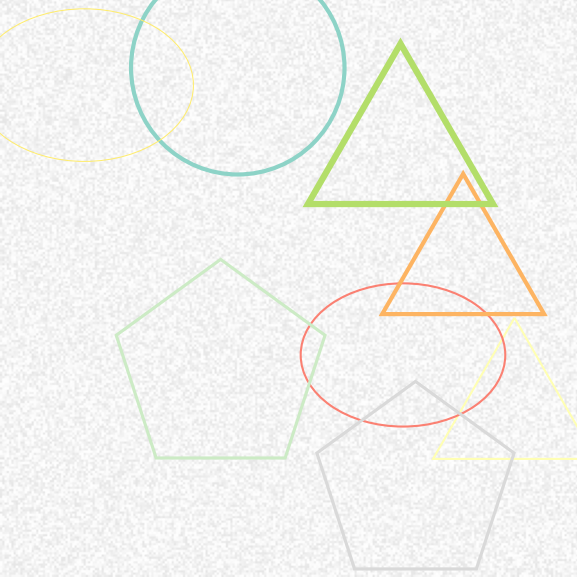[{"shape": "circle", "thickness": 2, "radius": 0.92, "center": [0.412, 0.882]}, {"shape": "triangle", "thickness": 1, "radius": 0.81, "center": [0.891, 0.286]}, {"shape": "oval", "thickness": 1, "radius": 0.89, "center": [0.698, 0.384]}, {"shape": "triangle", "thickness": 2, "radius": 0.81, "center": [0.802, 0.536]}, {"shape": "triangle", "thickness": 3, "radius": 0.93, "center": [0.694, 0.738]}, {"shape": "pentagon", "thickness": 1.5, "radius": 0.9, "center": [0.719, 0.159]}, {"shape": "pentagon", "thickness": 1.5, "radius": 0.95, "center": [0.382, 0.36]}, {"shape": "oval", "thickness": 0.5, "radius": 0.94, "center": [0.146, 0.852]}]